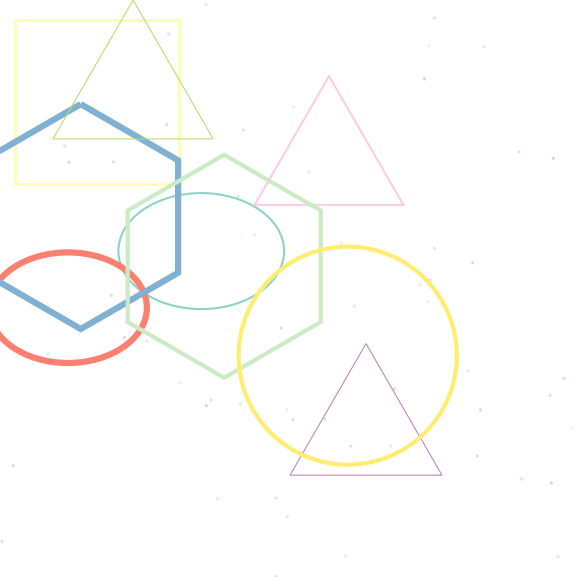[{"shape": "oval", "thickness": 1, "radius": 0.72, "center": [0.348, 0.564]}, {"shape": "square", "thickness": 1.5, "radius": 0.71, "center": [0.168, 0.823]}, {"shape": "oval", "thickness": 3, "radius": 0.68, "center": [0.118, 0.466]}, {"shape": "hexagon", "thickness": 3, "radius": 0.97, "center": [0.14, 0.624]}, {"shape": "triangle", "thickness": 0.5, "radius": 0.8, "center": [0.23, 0.839]}, {"shape": "triangle", "thickness": 1, "radius": 0.74, "center": [0.57, 0.719]}, {"shape": "triangle", "thickness": 0.5, "radius": 0.76, "center": [0.634, 0.252]}, {"shape": "hexagon", "thickness": 2, "radius": 0.97, "center": [0.388, 0.538]}, {"shape": "circle", "thickness": 2, "radius": 0.94, "center": [0.602, 0.383]}]